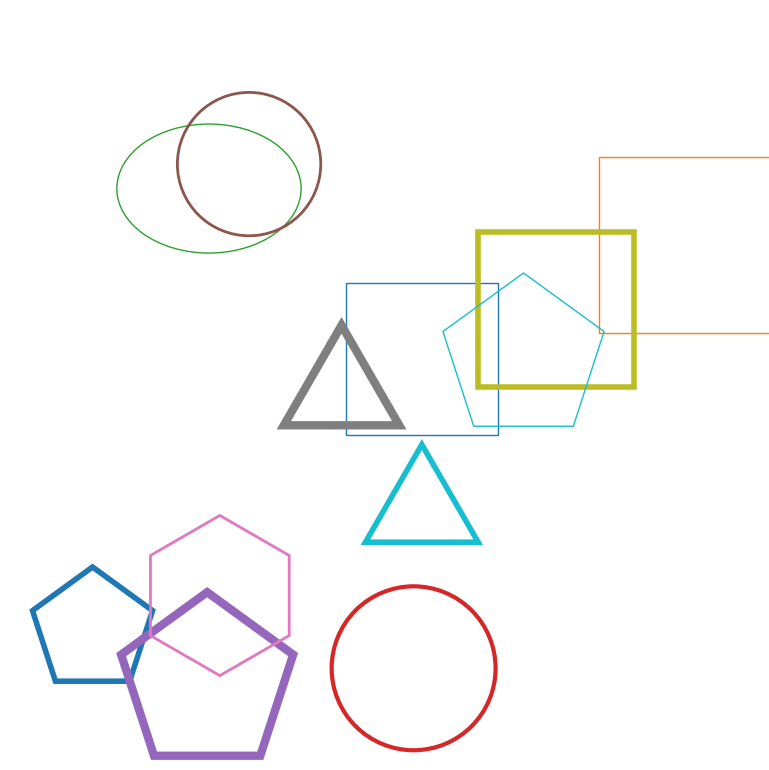[{"shape": "square", "thickness": 0.5, "radius": 0.49, "center": [0.548, 0.534]}, {"shape": "pentagon", "thickness": 2, "radius": 0.41, "center": [0.12, 0.182]}, {"shape": "square", "thickness": 0.5, "radius": 0.57, "center": [0.892, 0.682]}, {"shape": "oval", "thickness": 0.5, "radius": 0.6, "center": [0.271, 0.755]}, {"shape": "circle", "thickness": 1.5, "radius": 0.53, "center": [0.537, 0.132]}, {"shape": "pentagon", "thickness": 3, "radius": 0.59, "center": [0.269, 0.114]}, {"shape": "circle", "thickness": 1, "radius": 0.47, "center": [0.323, 0.787]}, {"shape": "hexagon", "thickness": 1, "radius": 0.52, "center": [0.285, 0.227]}, {"shape": "triangle", "thickness": 3, "radius": 0.43, "center": [0.444, 0.491]}, {"shape": "square", "thickness": 2, "radius": 0.5, "center": [0.722, 0.598]}, {"shape": "pentagon", "thickness": 0.5, "radius": 0.55, "center": [0.68, 0.535]}, {"shape": "triangle", "thickness": 2, "radius": 0.42, "center": [0.548, 0.338]}]